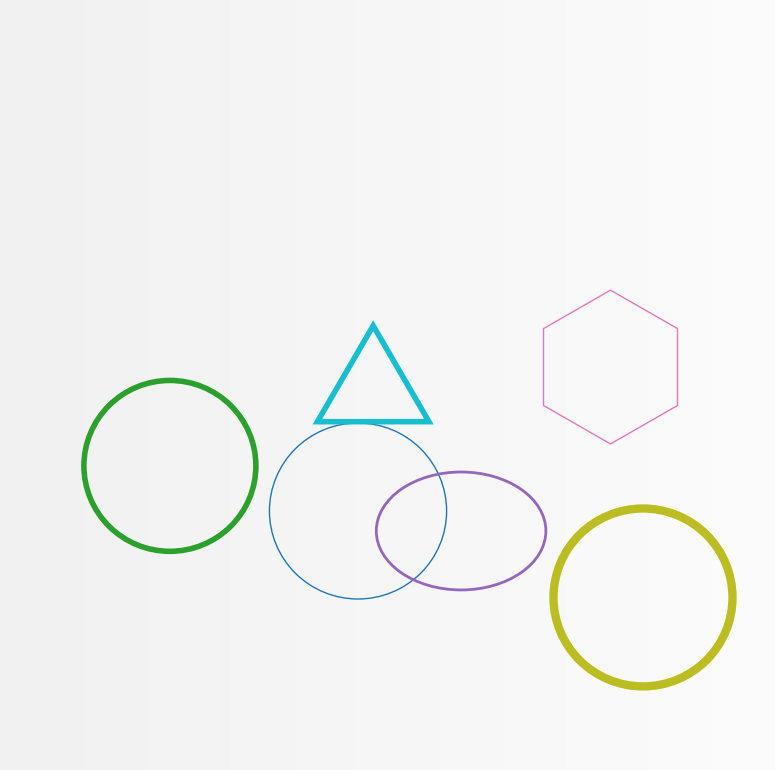[{"shape": "circle", "thickness": 0.5, "radius": 0.57, "center": [0.462, 0.336]}, {"shape": "circle", "thickness": 2, "radius": 0.55, "center": [0.219, 0.395]}, {"shape": "oval", "thickness": 1, "radius": 0.55, "center": [0.595, 0.31]}, {"shape": "hexagon", "thickness": 0.5, "radius": 0.5, "center": [0.788, 0.523]}, {"shape": "circle", "thickness": 3, "radius": 0.58, "center": [0.83, 0.224]}, {"shape": "triangle", "thickness": 2, "radius": 0.42, "center": [0.482, 0.494]}]